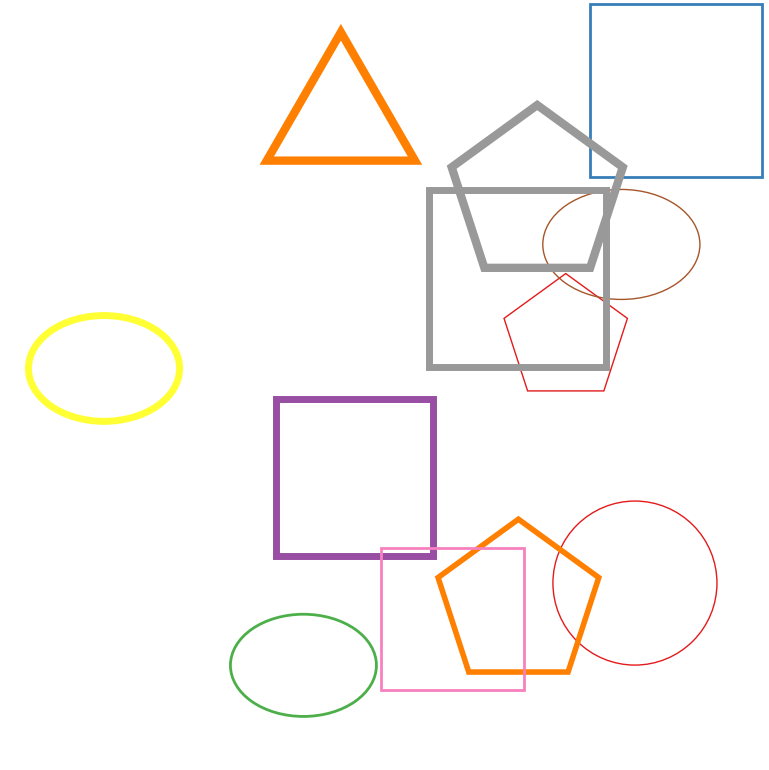[{"shape": "pentagon", "thickness": 0.5, "radius": 0.42, "center": [0.735, 0.56]}, {"shape": "circle", "thickness": 0.5, "radius": 0.53, "center": [0.825, 0.243]}, {"shape": "square", "thickness": 1, "radius": 0.56, "center": [0.878, 0.882]}, {"shape": "oval", "thickness": 1, "radius": 0.47, "center": [0.394, 0.136]}, {"shape": "square", "thickness": 2.5, "radius": 0.51, "center": [0.461, 0.38]}, {"shape": "pentagon", "thickness": 2, "radius": 0.55, "center": [0.673, 0.216]}, {"shape": "triangle", "thickness": 3, "radius": 0.56, "center": [0.443, 0.847]}, {"shape": "oval", "thickness": 2.5, "radius": 0.49, "center": [0.135, 0.521]}, {"shape": "oval", "thickness": 0.5, "radius": 0.51, "center": [0.807, 0.683]}, {"shape": "square", "thickness": 1, "radius": 0.46, "center": [0.588, 0.196]}, {"shape": "square", "thickness": 2.5, "radius": 0.57, "center": [0.672, 0.639]}, {"shape": "pentagon", "thickness": 3, "radius": 0.58, "center": [0.698, 0.747]}]